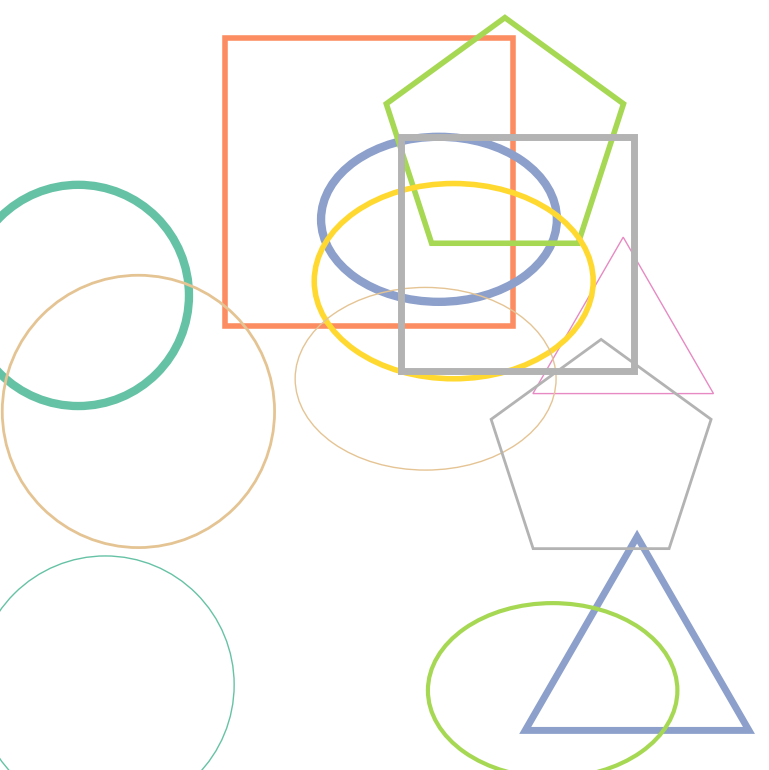[{"shape": "circle", "thickness": 0.5, "radius": 0.84, "center": [0.137, 0.111]}, {"shape": "circle", "thickness": 3, "radius": 0.72, "center": [0.102, 0.616]}, {"shape": "square", "thickness": 2, "radius": 0.93, "center": [0.479, 0.764]}, {"shape": "triangle", "thickness": 2.5, "radius": 0.84, "center": [0.827, 0.135]}, {"shape": "oval", "thickness": 3, "radius": 0.77, "center": [0.57, 0.715]}, {"shape": "triangle", "thickness": 0.5, "radius": 0.68, "center": [0.809, 0.557]}, {"shape": "pentagon", "thickness": 2, "radius": 0.81, "center": [0.656, 0.815]}, {"shape": "oval", "thickness": 1.5, "radius": 0.81, "center": [0.718, 0.103]}, {"shape": "oval", "thickness": 2, "radius": 0.91, "center": [0.589, 0.635]}, {"shape": "oval", "thickness": 0.5, "radius": 0.85, "center": [0.553, 0.508]}, {"shape": "circle", "thickness": 1, "radius": 0.88, "center": [0.18, 0.466]}, {"shape": "square", "thickness": 2.5, "radius": 0.76, "center": [0.672, 0.67]}, {"shape": "pentagon", "thickness": 1, "radius": 0.75, "center": [0.781, 0.409]}]